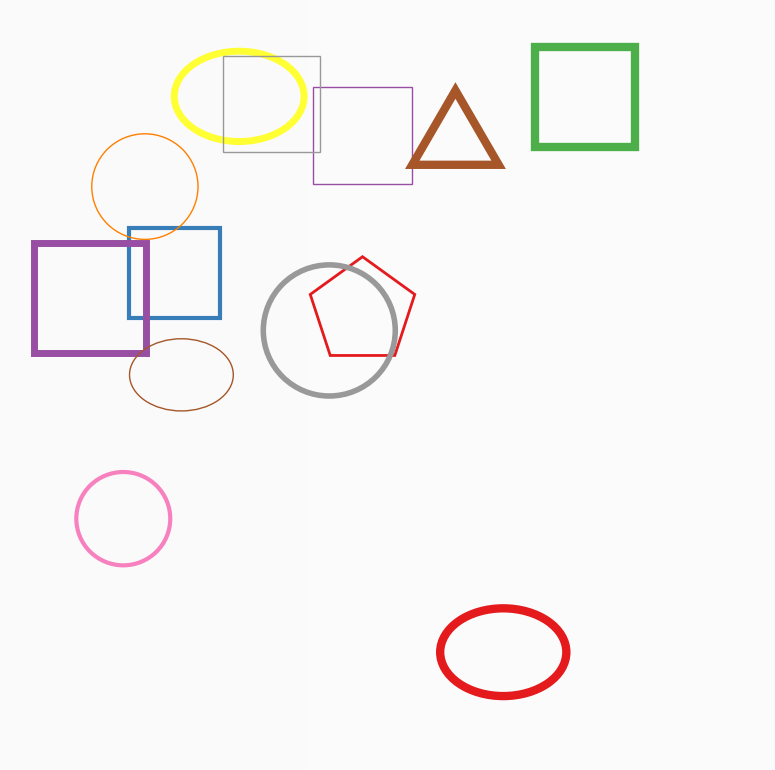[{"shape": "oval", "thickness": 3, "radius": 0.41, "center": [0.649, 0.153]}, {"shape": "pentagon", "thickness": 1, "radius": 0.35, "center": [0.468, 0.596]}, {"shape": "square", "thickness": 1.5, "radius": 0.29, "center": [0.225, 0.645]}, {"shape": "square", "thickness": 3, "radius": 0.32, "center": [0.755, 0.874]}, {"shape": "square", "thickness": 0.5, "radius": 0.32, "center": [0.468, 0.824]}, {"shape": "square", "thickness": 2.5, "radius": 0.36, "center": [0.116, 0.613]}, {"shape": "circle", "thickness": 0.5, "radius": 0.34, "center": [0.187, 0.758]}, {"shape": "oval", "thickness": 2.5, "radius": 0.42, "center": [0.309, 0.875]}, {"shape": "triangle", "thickness": 3, "radius": 0.32, "center": [0.588, 0.818]}, {"shape": "oval", "thickness": 0.5, "radius": 0.33, "center": [0.234, 0.513]}, {"shape": "circle", "thickness": 1.5, "radius": 0.3, "center": [0.159, 0.326]}, {"shape": "square", "thickness": 0.5, "radius": 0.31, "center": [0.35, 0.865]}, {"shape": "circle", "thickness": 2, "radius": 0.43, "center": [0.425, 0.571]}]